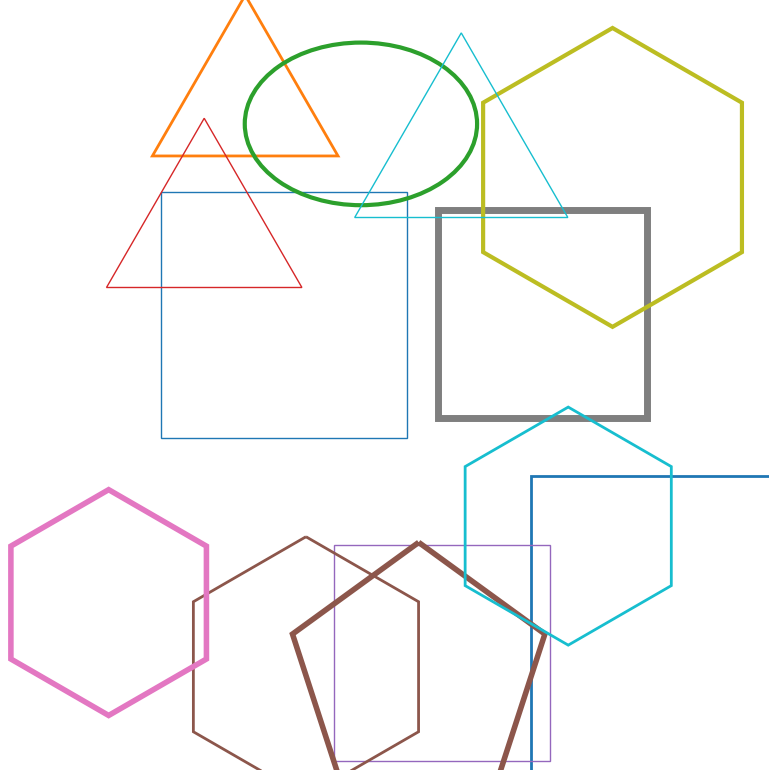[{"shape": "square", "thickness": 0.5, "radius": 0.8, "center": [0.369, 0.591]}, {"shape": "square", "thickness": 1, "radius": 0.98, "center": [0.885, 0.187]}, {"shape": "triangle", "thickness": 1, "radius": 0.7, "center": [0.318, 0.867]}, {"shape": "oval", "thickness": 1.5, "radius": 0.75, "center": [0.469, 0.839]}, {"shape": "triangle", "thickness": 0.5, "radius": 0.73, "center": [0.265, 0.7]}, {"shape": "square", "thickness": 0.5, "radius": 0.7, "center": [0.574, 0.152]}, {"shape": "hexagon", "thickness": 1, "radius": 0.84, "center": [0.397, 0.134]}, {"shape": "pentagon", "thickness": 2, "radius": 0.86, "center": [0.544, 0.123]}, {"shape": "hexagon", "thickness": 2, "radius": 0.73, "center": [0.141, 0.217]}, {"shape": "square", "thickness": 2.5, "radius": 0.68, "center": [0.705, 0.592]}, {"shape": "hexagon", "thickness": 1.5, "radius": 0.97, "center": [0.796, 0.77]}, {"shape": "triangle", "thickness": 0.5, "radius": 0.8, "center": [0.599, 0.797]}, {"shape": "hexagon", "thickness": 1, "radius": 0.77, "center": [0.738, 0.317]}]